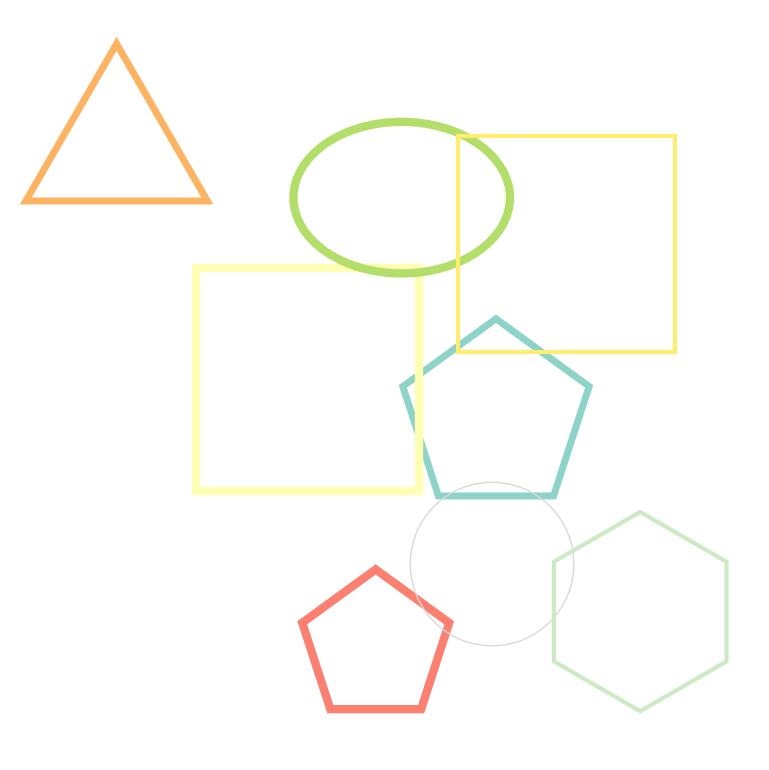[{"shape": "pentagon", "thickness": 2.5, "radius": 0.64, "center": [0.644, 0.459]}, {"shape": "square", "thickness": 3, "radius": 0.72, "center": [0.399, 0.507]}, {"shape": "pentagon", "thickness": 3, "radius": 0.5, "center": [0.488, 0.16]}, {"shape": "triangle", "thickness": 2.5, "radius": 0.68, "center": [0.151, 0.807]}, {"shape": "oval", "thickness": 3, "radius": 0.7, "center": [0.522, 0.743]}, {"shape": "circle", "thickness": 0.5, "radius": 0.53, "center": [0.639, 0.267]}, {"shape": "hexagon", "thickness": 1.5, "radius": 0.65, "center": [0.831, 0.206]}, {"shape": "square", "thickness": 1.5, "radius": 0.7, "center": [0.736, 0.684]}]